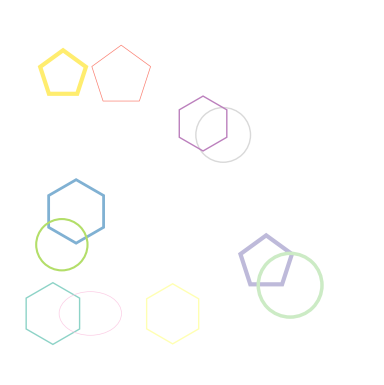[{"shape": "hexagon", "thickness": 1, "radius": 0.4, "center": [0.137, 0.186]}, {"shape": "hexagon", "thickness": 1, "radius": 0.39, "center": [0.448, 0.185]}, {"shape": "pentagon", "thickness": 3, "radius": 0.35, "center": [0.691, 0.318]}, {"shape": "pentagon", "thickness": 0.5, "radius": 0.4, "center": [0.315, 0.802]}, {"shape": "hexagon", "thickness": 2, "radius": 0.41, "center": [0.198, 0.451]}, {"shape": "circle", "thickness": 1.5, "radius": 0.33, "center": [0.161, 0.364]}, {"shape": "oval", "thickness": 0.5, "radius": 0.41, "center": [0.235, 0.186]}, {"shape": "circle", "thickness": 1, "radius": 0.36, "center": [0.58, 0.65]}, {"shape": "hexagon", "thickness": 1, "radius": 0.36, "center": [0.527, 0.679]}, {"shape": "circle", "thickness": 2.5, "radius": 0.41, "center": [0.754, 0.259]}, {"shape": "pentagon", "thickness": 3, "radius": 0.31, "center": [0.164, 0.807]}]